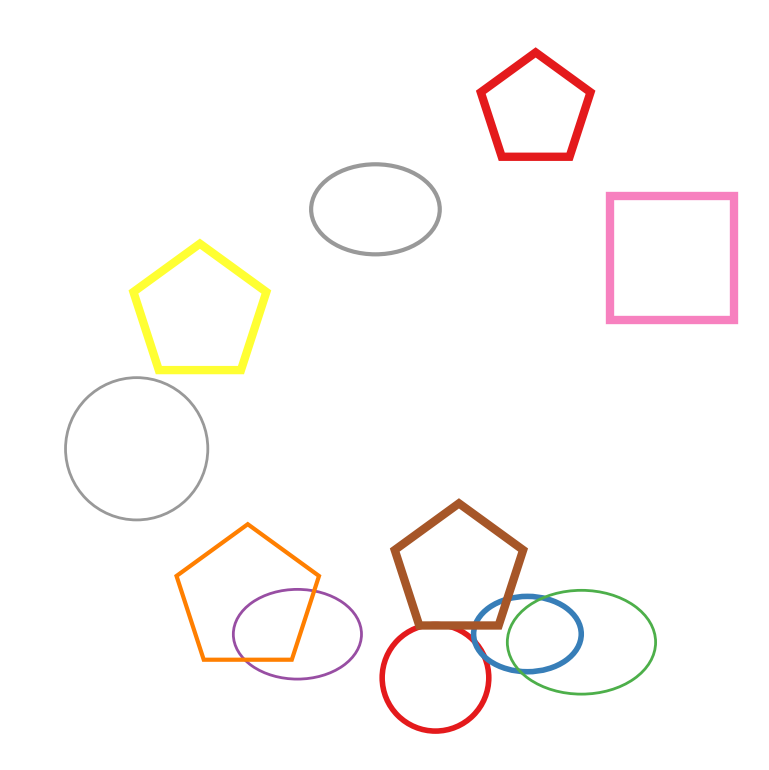[{"shape": "pentagon", "thickness": 3, "radius": 0.37, "center": [0.696, 0.857]}, {"shape": "circle", "thickness": 2, "radius": 0.35, "center": [0.566, 0.12]}, {"shape": "oval", "thickness": 2, "radius": 0.35, "center": [0.685, 0.177]}, {"shape": "oval", "thickness": 1, "radius": 0.48, "center": [0.755, 0.166]}, {"shape": "oval", "thickness": 1, "radius": 0.42, "center": [0.386, 0.176]}, {"shape": "pentagon", "thickness": 1.5, "radius": 0.49, "center": [0.322, 0.222]}, {"shape": "pentagon", "thickness": 3, "radius": 0.45, "center": [0.26, 0.593]}, {"shape": "pentagon", "thickness": 3, "radius": 0.44, "center": [0.596, 0.259]}, {"shape": "square", "thickness": 3, "radius": 0.4, "center": [0.873, 0.665]}, {"shape": "circle", "thickness": 1, "radius": 0.46, "center": [0.177, 0.417]}, {"shape": "oval", "thickness": 1.5, "radius": 0.42, "center": [0.488, 0.728]}]